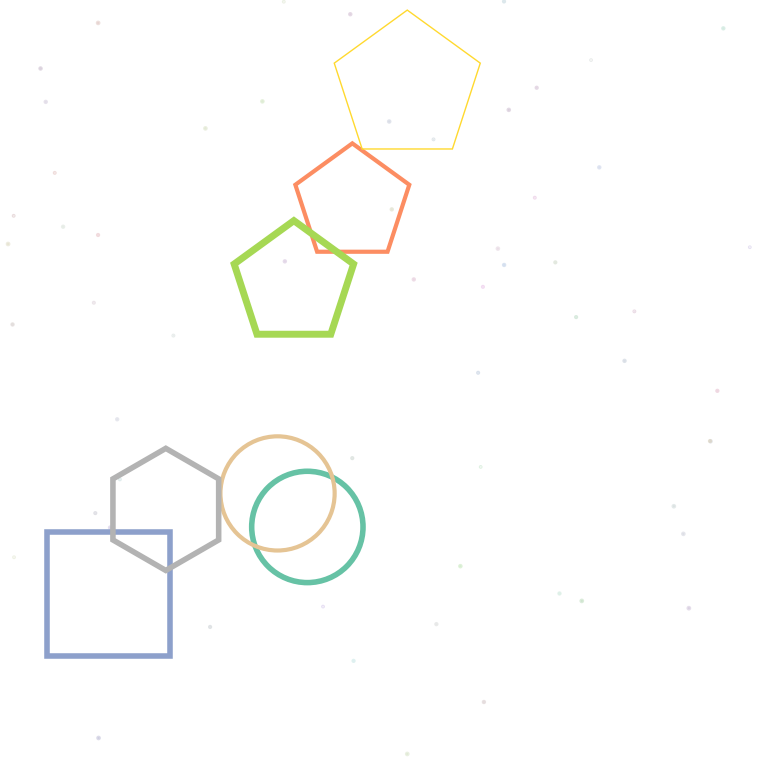[{"shape": "circle", "thickness": 2, "radius": 0.36, "center": [0.399, 0.316]}, {"shape": "pentagon", "thickness": 1.5, "radius": 0.39, "center": [0.458, 0.736]}, {"shape": "square", "thickness": 2, "radius": 0.4, "center": [0.141, 0.228]}, {"shape": "pentagon", "thickness": 2.5, "radius": 0.41, "center": [0.382, 0.632]}, {"shape": "pentagon", "thickness": 0.5, "radius": 0.5, "center": [0.529, 0.887]}, {"shape": "circle", "thickness": 1.5, "radius": 0.37, "center": [0.36, 0.359]}, {"shape": "hexagon", "thickness": 2, "radius": 0.4, "center": [0.215, 0.338]}]